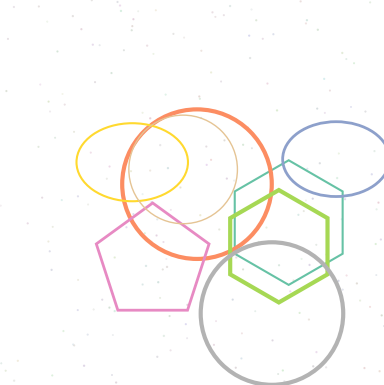[{"shape": "hexagon", "thickness": 1.5, "radius": 0.81, "center": [0.75, 0.422]}, {"shape": "circle", "thickness": 3, "radius": 0.97, "center": [0.512, 0.522]}, {"shape": "oval", "thickness": 2, "radius": 0.69, "center": [0.873, 0.587]}, {"shape": "pentagon", "thickness": 2, "radius": 0.77, "center": [0.397, 0.319]}, {"shape": "hexagon", "thickness": 3, "radius": 0.73, "center": [0.724, 0.36]}, {"shape": "oval", "thickness": 1.5, "radius": 0.72, "center": [0.343, 0.579]}, {"shape": "circle", "thickness": 1, "radius": 0.71, "center": [0.476, 0.56]}, {"shape": "circle", "thickness": 3, "radius": 0.93, "center": [0.706, 0.186]}]